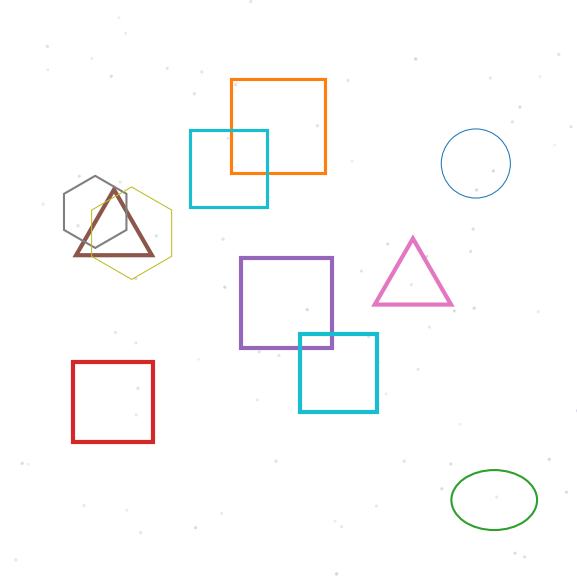[{"shape": "circle", "thickness": 0.5, "radius": 0.3, "center": [0.824, 0.716]}, {"shape": "square", "thickness": 1.5, "radius": 0.41, "center": [0.481, 0.781]}, {"shape": "oval", "thickness": 1, "radius": 0.37, "center": [0.856, 0.133]}, {"shape": "square", "thickness": 2, "radius": 0.35, "center": [0.195, 0.302]}, {"shape": "square", "thickness": 2, "radius": 0.39, "center": [0.496, 0.475]}, {"shape": "triangle", "thickness": 2, "radius": 0.38, "center": [0.197, 0.595]}, {"shape": "triangle", "thickness": 2, "radius": 0.38, "center": [0.715, 0.51]}, {"shape": "hexagon", "thickness": 1, "radius": 0.31, "center": [0.165, 0.632]}, {"shape": "hexagon", "thickness": 0.5, "radius": 0.4, "center": [0.228, 0.595]}, {"shape": "square", "thickness": 1.5, "radius": 0.33, "center": [0.396, 0.708]}, {"shape": "square", "thickness": 2, "radius": 0.34, "center": [0.586, 0.354]}]